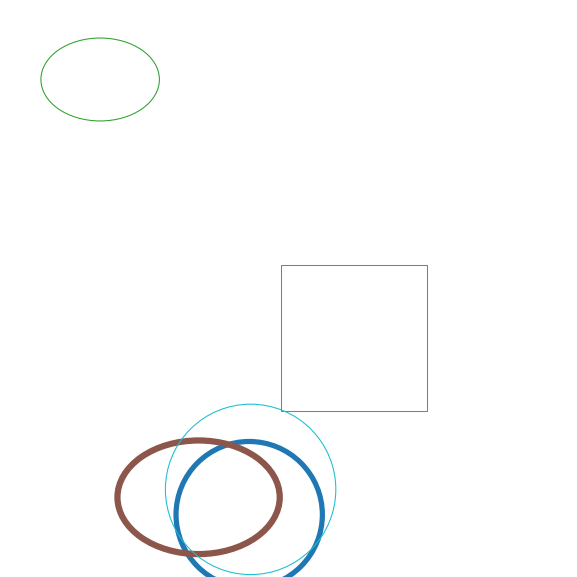[{"shape": "circle", "thickness": 2.5, "radius": 0.63, "center": [0.432, 0.108]}, {"shape": "oval", "thickness": 0.5, "radius": 0.51, "center": [0.173, 0.862]}, {"shape": "oval", "thickness": 3, "radius": 0.7, "center": [0.344, 0.138]}, {"shape": "square", "thickness": 0.5, "radius": 0.63, "center": [0.613, 0.414]}, {"shape": "circle", "thickness": 0.5, "radius": 0.74, "center": [0.434, 0.152]}]